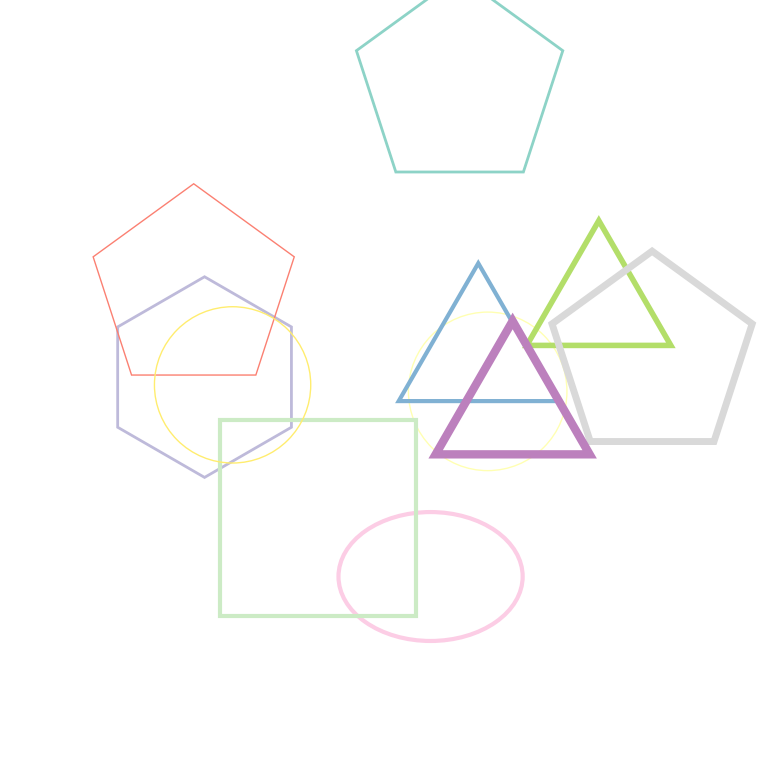[{"shape": "pentagon", "thickness": 1, "radius": 0.7, "center": [0.597, 0.891]}, {"shape": "circle", "thickness": 0.5, "radius": 0.51, "center": [0.633, 0.492]}, {"shape": "hexagon", "thickness": 1, "radius": 0.65, "center": [0.266, 0.51]}, {"shape": "pentagon", "thickness": 0.5, "radius": 0.69, "center": [0.252, 0.624]}, {"shape": "triangle", "thickness": 1.5, "radius": 0.6, "center": [0.621, 0.539]}, {"shape": "triangle", "thickness": 2, "radius": 0.54, "center": [0.778, 0.605]}, {"shape": "oval", "thickness": 1.5, "radius": 0.6, "center": [0.559, 0.251]}, {"shape": "pentagon", "thickness": 2.5, "radius": 0.68, "center": [0.847, 0.537]}, {"shape": "triangle", "thickness": 3, "radius": 0.58, "center": [0.666, 0.468]}, {"shape": "square", "thickness": 1.5, "radius": 0.64, "center": [0.412, 0.327]}, {"shape": "circle", "thickness": 0.5, "radius": 0.51, "center": [0.302, 0.5]}]